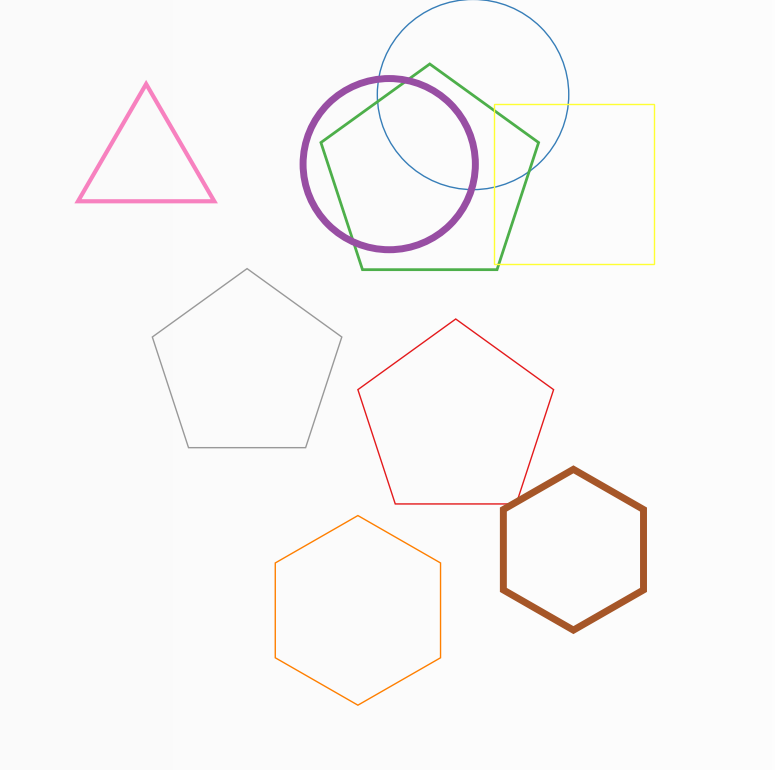[{"shape": "pentagon", "thickness": 0.5, "radius": 0.66, "center": [0.588, 0.453]}, {"shape": "circle", "thickness": 0.5, "radius": 0.62, "center": [0.61, 0.877]}, {"shape": "pentagon", "thickness": 1, "radius": 0.74, "center": [0.555, 0.769]}, {"shape": "circle", "thickness": 2.5, "radius": 0.56, "center": [0.502, 0.787]}, {"shape": "hexagon", "thickness": 0.5, "radius": 0.62, "center": [0.462, 0.207]}, {"shape": "square", "thickness": 0.5, "radius": 0.52, "center": [0.741, 0.761]}, {"shape": "hexagon", "thickness": 2.5, "radius": 0.52, "center": [0.74, 0.286]}, {"shape": "triangle", "thickness": 1.5, "radius": 0.51, "center": [0.189, 0.789]}, {"shape": "pentagon", "thickness": 0.5, "radius": 0.64, "center": [0.319, 0.523]}]